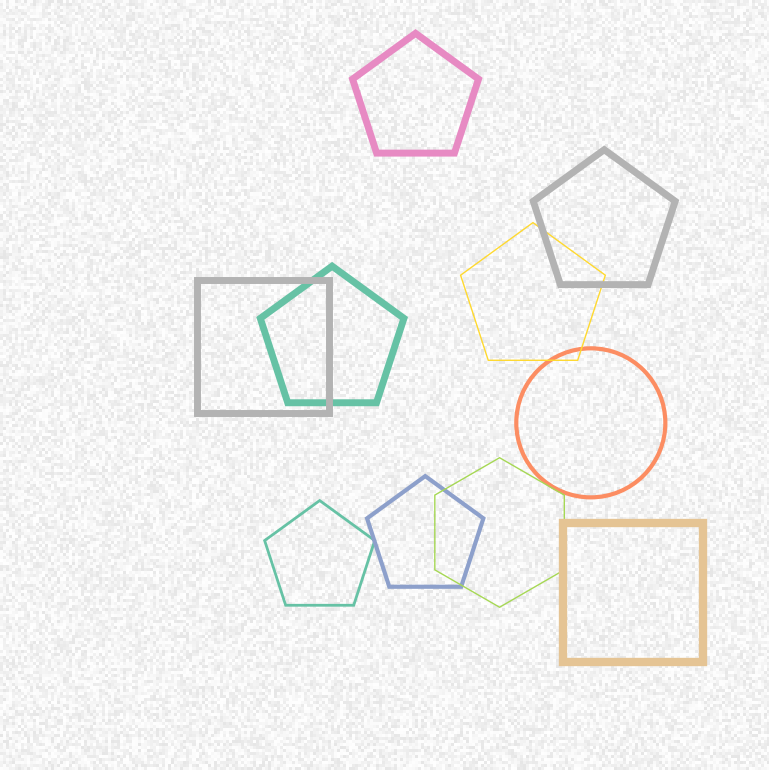[{"shape": "pentagon", "thickness": 1, "radius": 0.38, "center": [0.415, 0.275]}, {"shape": "pentagon", "thickness": 2.5, "radius": 0.49, "center": [0.431, 0.556]}, {"shape": "circle", "thickness": 1.5, "radius": 0.48, "center": [0.767, 0.451]}, {"shape": "pentagon", "thickness": 1.5, "radius": 0.4, "center": [0.552, 0.302]}, {"shape": "pentagon", "thickness": 2.5, "radius": 0.43, "center": [0.54, 0.871]}, {"shape": "hexagon", "thickness": 0.5, "radius": 0.49, "center": [0.649, 0.308]}, {"shape": "pentagon", "thickness": 0.5, "radius": 0.49, "center": [0.692, 0.612]}, {"shape": "square", "thickness": 3, "radius": 0.45, "center": [0.822, 0.231]}, {"shape": "square", "thickness": 2.5, "radius": 0.43, "center": [0.342, 0.55]}, {"shape": "pentagon", "thickness": 2.5, "radius": 0.48, "center": [0.785, 0.709]}]